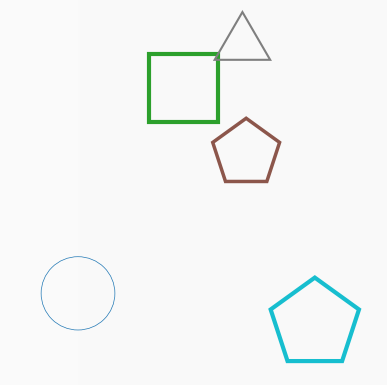[{"shape": "circle", "thickness": 0.5, "radius": 0.48, "center": [0.201, 0.238]}, {"shape": "square", "thickness": 3, "radius": 0.44, "center": [0.473, 0.771]}, {"shape": "pentagon", "thickness": 2.5, "radius": 0.45, "center": [0.635, 0.602]}, {"shape": "triangle", "thickness": 1.5, "radius": 0.41, "center": [0.626, 0.886]}, {"shape": "pentagon", "thickness": 3, "radius": 0.6, "center": [0.812, 0.159]}]